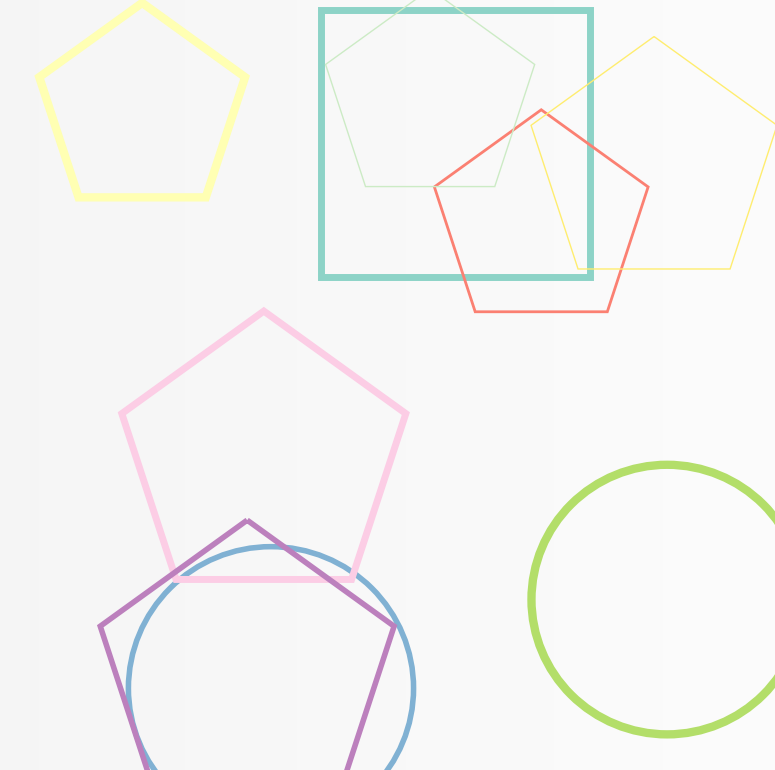[{"shape": "square", "thickness": 2.5, "radius": 0.87, "center": [0.588, 0.814]}, {"shape": "pentagon", "thickness": 3, "radius": 0.7, "center": [0.183, 0.857]}, {"shape": "pentagon", "thickness": 1, "radius": 0.73, "center": [0.698, 0.712]}, {"shape": "circle", "thickness": 2, "radius": 0.92, "center": [0.35, 0.106]}, {"shape": "circle", "thickness": 3, "radius": 0.88, "center": [0.861, 0.221]}, {"shape": "pentagon", "thickness": 2.5, "radius": 0.96, "center": [0.34, 0.403]}, {"shape": "pentagon", "thickness": 2, "radius": 1.0, "center": [0.319, 0.125]}, {"shape": "pentagon", "thickness": 0.5, "radius": 0.71, "center": [0.555, 0.872]}, {"shape": "pentagon", "thickness": 0.5, "radius": 0.83, "center": [0.844, 0.786]}]